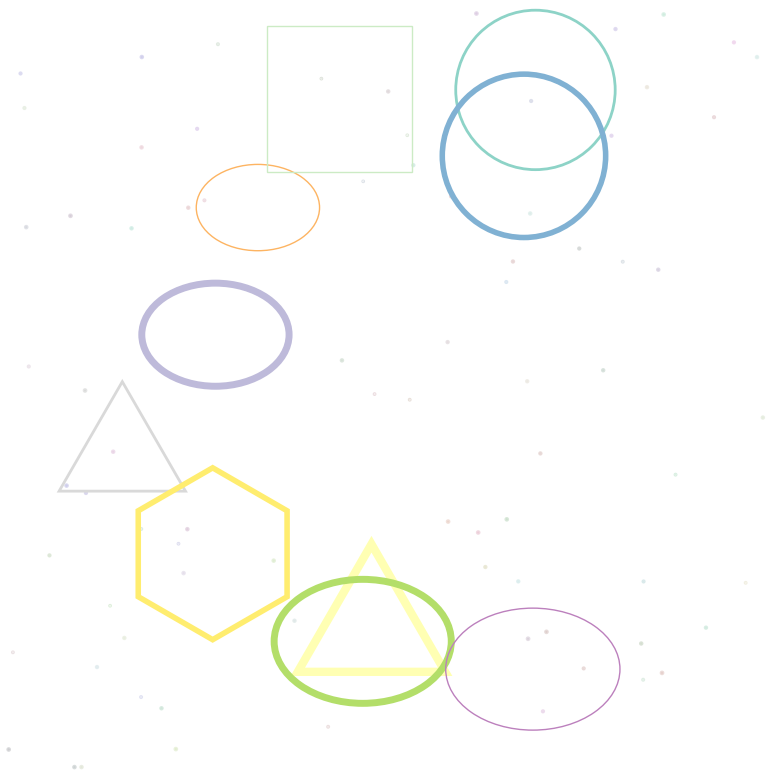[{"shape": "circle", "thickness": 1, "radius": 0.52, "center": [0.695, 0.883]}, {"shape": "triangle", "thickness": 3, "radius": 0.55, "center": [0.482, 0.183]}, {"shape": "oval", "thickness": 2.5, "radius": 0.48, "center": [0.28, 0.565]}, {"shape": "circle", "thickness": 2, "radius": 0.53, "center": [0.68, 0.798]}, {"shape": "oval", "thickness": 0.5, "radius": 0.4, "center": [0.335, 0.73]}, {"shape": "oval", "thickness": 2.5, "radius": 0.58, "center": [0.471, 0.167]}, {"shape": "triangle", "thickness": 1, "radius": 0.47, "center": [0.159, 0.41]}, {"shape": "oval", "thickness": 0.5, "radius": 0.57, "center": [0.692, 0.131]}, {"shape": "square", "thickness": 0.5, "radius": 0.47, "center": [0.441, 0.871]}, {"shape": "hexagon", "thickness": 2, "radius": 0.56, "center": [0.276, 0.281]}]